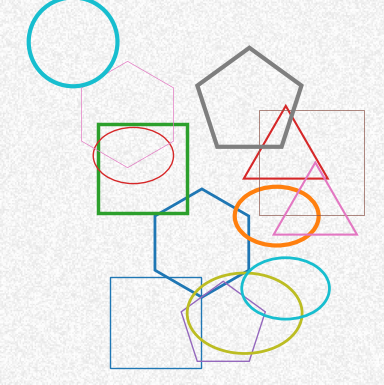[{"shape": "hexagon", "thickness": 2, "radius": 0.7, "center": [0.524, 0.369]}, {"shape": "square", "thickness": 1, "radius": 0.59, "center": [0.403, 0.161]}, {"shape": "oval", "thickness": 3, "radius": 0.54, "center": [0.719, 0.439]}, {"shape": "square", "thickness": 2.5, "radius": 0.58, "center": [0.37, 0.561]}, {"shape": "triangle", "thickness": 1.5, "radius": 0.63, "center": [0.742, 0.599]}, {"shape": "oval", "thickness": 1, "radius": 0.52, "center": [0.346, 0.596]}, {"shape": "pentagon", "thickness": 1, "radius": 0.57, "center": [0.58, 0.154]}, {"shape": "square", "thickness": 0.5, "radius": 0.68, "center": [0.809, 0.578]}, {"shape": "triangle", "thickness": 1.5, "radius": 0.62, "center": [0.819, 0.453]}, {"shape": "hexagon", "thickness": 0.5, "radius": 0.69, "center": [0.331, 0.703]}, {"shape": "pentagon", "thickness": 3, "radius": 0.71, "center": [0.648, 0.734]}, {"shape": "oval", "thickness": 2, "radius": 0.75, "center": [0.635, 0.186]}, {"shape": "circle", "thickness": 3, "radius": 0.58, "center": [0.19, 0.891]}, {"shape": "oval", "thickness": 2, "radius": 0.57, "center": [0.742, 0.251]}]